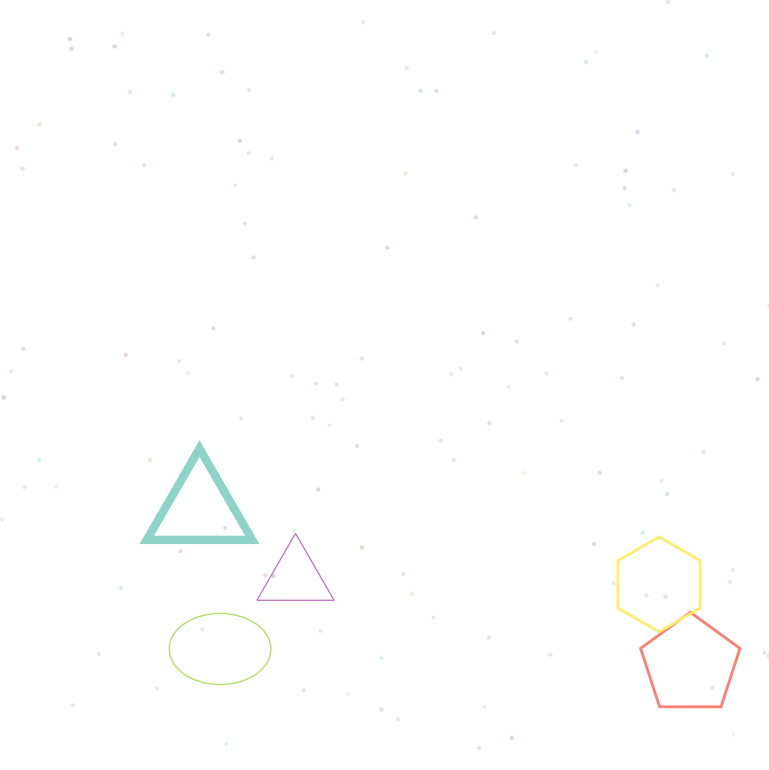[{"shape": "triangle", "thickness": 3, "radius": 0.4, "center": [0.259, 0.338]}, {"shape": "pentagon", "thickness": 1, "radius": 0.34, "center": [0.896, 0.137]}, {"shape": "oval", "thickness": 0.5, "radius": 0.33, "center": [0.286, 0.157]}, {"shape": "triangle", "thickness": 0.5, "radius": 0.29, "center": [0.384, 0.249]}, {"shape": "hexagon", "thickness": 1, "radius": 0.31, "center": [0.856, 0.241]}]